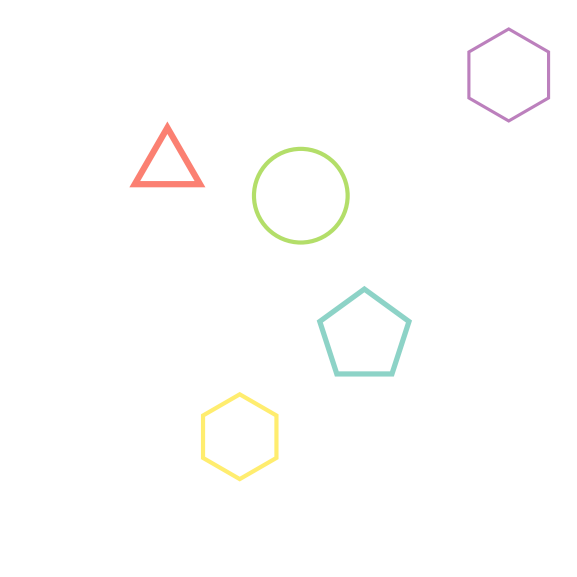[{"shape": "pentagon", "thickness": 2.5, "radius": 0.41, "center": [0.631, 0.417]}, {"shape": "triangle", "thickness": 3, "radius": 0.33, "center": [0.29, 0.713]}, {"shape": "circle", "thickness": 2, "radius": 0.41, "center": [0.521, 0.66]}, {"shape": "hexagon", "thickness": 1.5, "radius": 0.4, "center": [0.881, 0.869]}, {"shape": "hexagon", "thickness": 2, "radius": 0.37, "center": [0.415, 0.243]}]